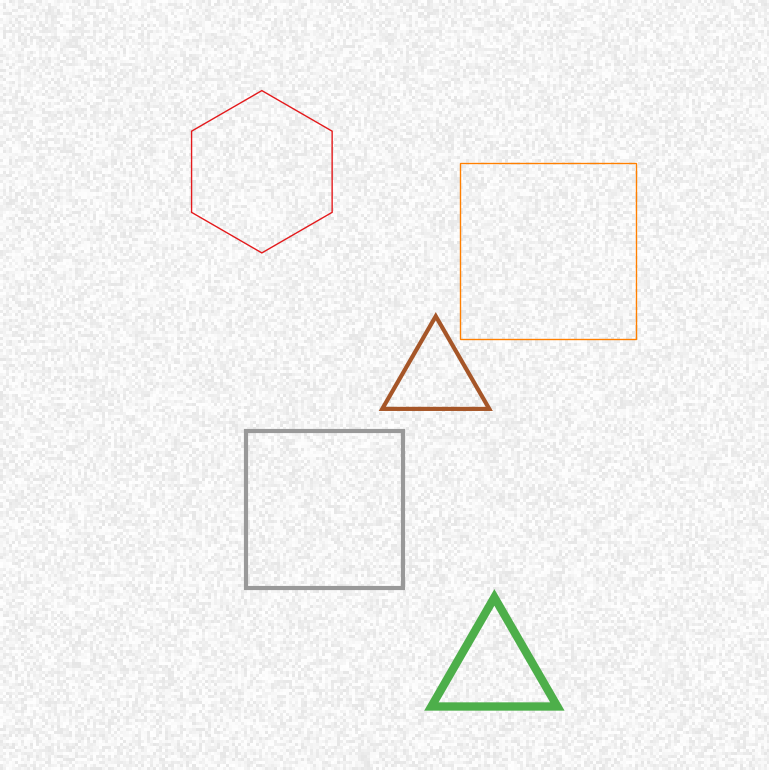[{"shape": "hexagon", "thickness": 0.5, "radius": 0.53, "center": [0.34, 0.777]}, {"shape": "triangle", "thickness": 3, "radius": 0.47, "center": [0.642, 0.13]}, {"shape": "square", "thickness": 0.5, "radius": 0.57, "center": [0.712, 0.674]}, {"shape": "triangle", "thickness": 1.5, "radius": 0.4, "center": [0.566, 0.509]}, {"shape": "square", "thickness": 1.5, "radius": 0.51, "center": [0.421, 0.338]}]